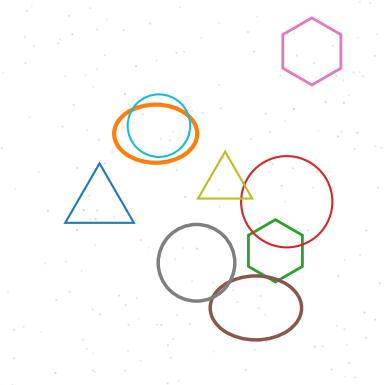[{"shape": "triangle", "thickness": 1.5, "radius": 0.51, "center": [0.259, 0.473]}, {"shape": "oval", "thickness": 3, "radius": 0.54, "center": [0.404, 0.653]}, {"shape": "hexagon", "thickness": 2, "radius": 0.4, "center": [0.715, 0.348]}, {"shape": "circle", "thickness": 1.5, "radius": 0.59, "center": [0.745, 0.476]}, {"shape": "oval", "thickness": 2.5, "radius": 0.59, "center": [0.665, 0.2]}, {"shape": "hexagon", "thickness": 2, "radius": 0.44, "center": [0.81, 0.867]}, {"shape": "circle", "thickness": 2.5, "radius": 0.5, "center": [0.51, 0.317]}, {"shape": "triangle", "thickness": 1.5, "radius": 0.41, "center": [0.585, 0.525]}, {"shape": "circle", "thickness": 1.5, "radius": 0.41, "center": [0.413, 0.674]}]